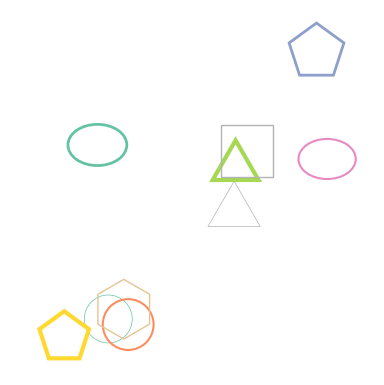[{"shape": "oval", "thickness": 2, "radius": 0.38, "center": [0.253, 0.623]}, {"shape": "circle", "thickness": 0.5, "radius": 0.31, "center": [0.281, 0.172]}, {"shape": "circle", "thickness": 1.5, "radius": 0.33, "center": [0.333, 0.157]}, {"shape": "pentagon", "thickness": 2, "radius": 0.37, "center": [0.822, 0.865]}, {"shape": "oval", "thickness": 1.5, "radius": 0.37, "center": [0.85, 0.587]}, {"shape": "triangle", "thickness": 3, "radius": 0.34, "center": [0.612, 0.567]}, {"shape": "pentagon", "thickness": 3, "radius": 0.34, "center": [0.167, 0.124]}, {"shape": "hexagon", "thickness": 1, "radius": 0.39, "center": [0.321, 0.197]}, {"shape": "square", "thickness": 1, "radius": 0.34, "center": [0.642, 0.608]}, {"shape": "triangle", "thickness": 0.5, "radius": 0.39, "center": [0.608, 0.451]}]